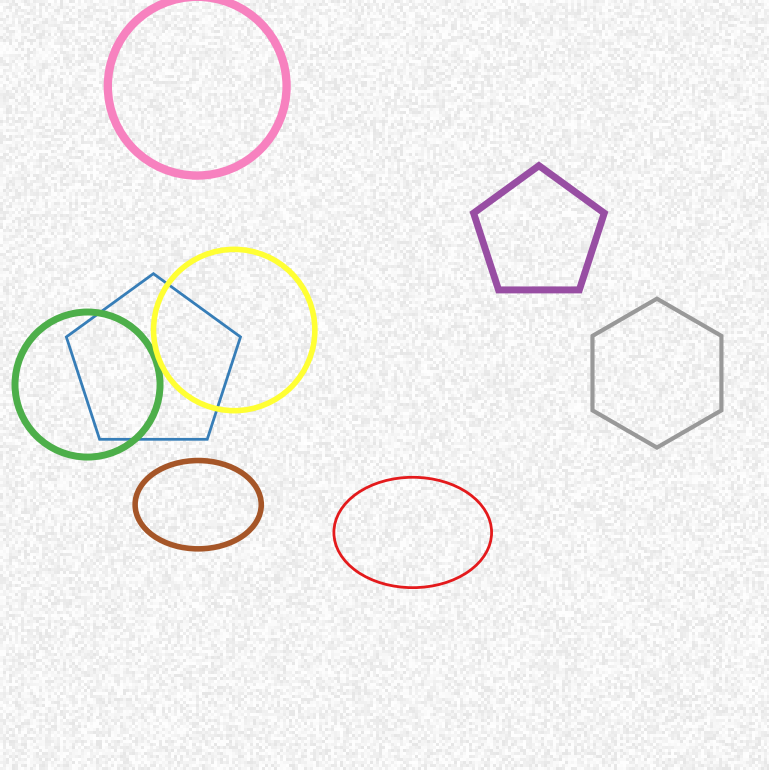[{"shape": "oval", "thickness": 1, "radius": 0.51, "center": [0.536, 0.308]}, {"shape": "pentagon", "thickness": 1, "radius": 0.59, "center": [0.199, 0.526]}, {"shape": "circle", "thickness": 2.5, "radius": 0.47, "center": [0.114, 0.501]}, {"shape": "pentagon", "thickness": 2.5, "radius": 0.45, "center": [0.7, 0.696]}, {"shape": "circle", "thickness": 2, "radius": 0.52, "center": [0.304, 0.571]}, {"shape": "oval", "thickness": 2, "radius": 0.41, "center": [0.257, 0.345]}, {"shape": "circle", "thickness": 3, "radius": 0.58, "center": [0.256, 0.888]}, {"shape": "hexagon", "thickness": 1.5, "radius": 0.48, "center": [0.853, 0.515]}]